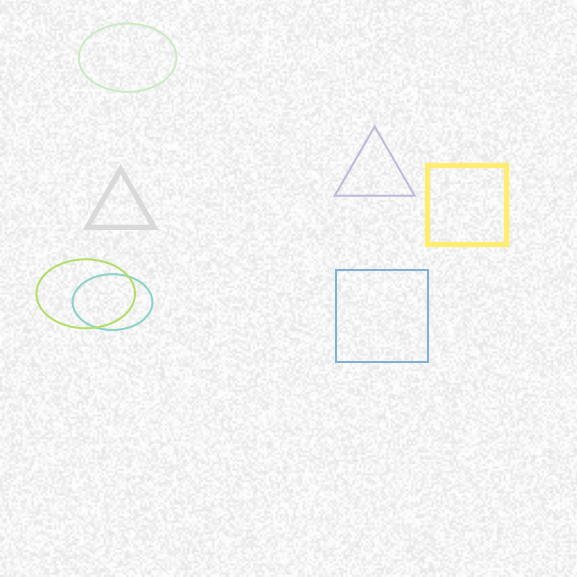[{"shape": "oval", "thickness": 1, "radius": 0.35, "center": [0.195, 0.476]}, {"shape": "triangle", "thickness": 1, "radius": 0.4, "center": [0.649, 0.7]}, {"shape": "square", "thickness": 1, "radius": 0.4, "center": [0.661, 0.452]}, {"shape": "oval", "thickness": 1, "radius": 0.43, "center": [0.148, 0.49]}, {"shape": "triangle", "thickness": 2.5, "radius": 0.34, "center": [0.209, 0.639]}, {"shape": "oval", "thickness": 1, "radius": 0.42, "center": [0.221, 0.899]}, {"shape": "square", "thickness": 2.5, "radius": 0.34, "center": [0.808, 0.646]}]